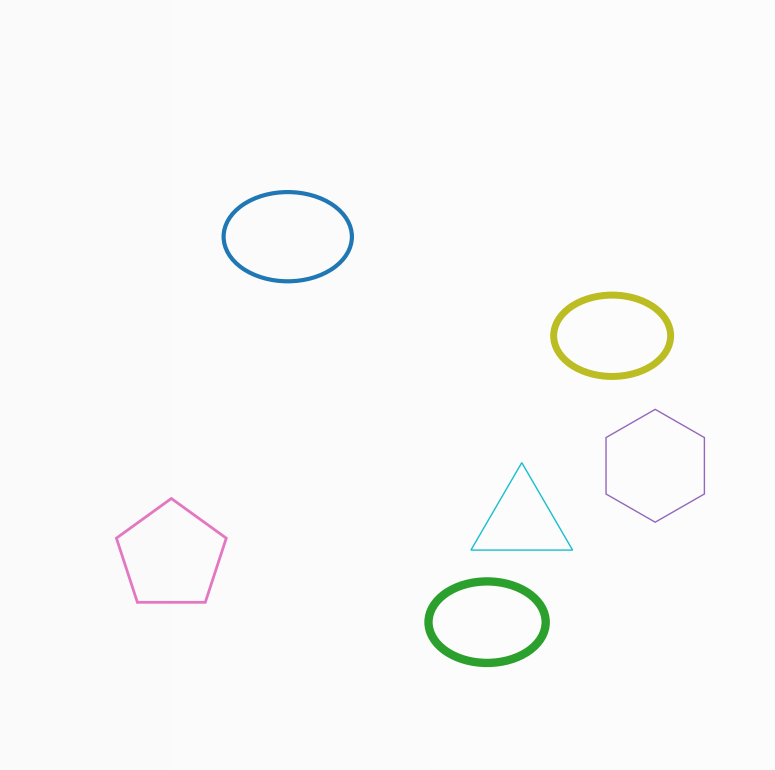[{"shape": "oval", "thickness": 1.5, "radius": 0.41, "center": [0.371, 0.693]}, {"shape": "oval", "thickness": 3, "radius": 0.38, "center": [0.629, 0.192]}, {"shape": "hexagon", "thickness": 0.5, "radius": 0.37, "center": [0.845, 0.395]}, {"shape": "pentagon", "thickness": 1, "radius": 0.37, "center": [0.221, 0.278]}, {"shape": "oval", "thickness": 2.5, "radius": 0.38, "center": [0.79, 0.564]}, {"shape": "triangle", "thickness": 0.5, "radius": 0.38, "center": [0.673, 0.323]}]